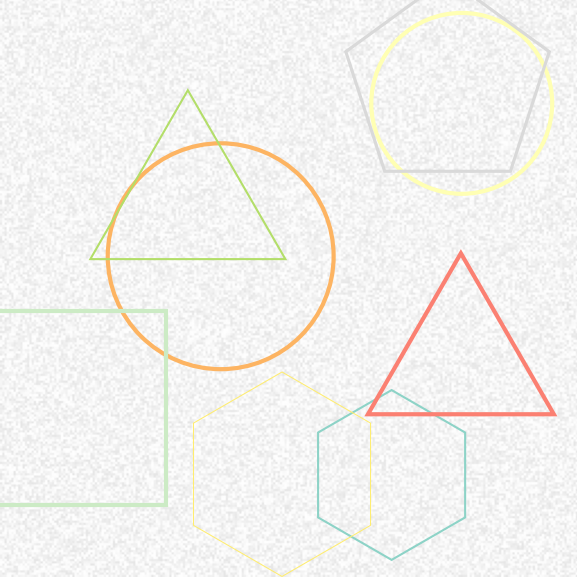[{"shape": "hexagon", "thickness": 1, "radius": 0.74, "center": [0.678, 0.177]}, {"shape": "circle", "thickness": 2, "radius": 0.78, "center": [0.8, 0.82]}, {"shape": "triangle", "thickness": 2, "radius": 0.93, "center": [0.798, 0.375]}, {"shape": "circle", "thickness": 2, "radius": 0.98, "center": [0.382, 0.555]}, {"shape": "triangle", "thickness": 1, "radius": 0.97, "center": [0.325, 0.648]}, {"shape": "pentagon", "thickness": 1.5, "radius": 0.93, "center": [0.775, 0.852]}, {"shape": "square", "thickness": 2, "radius": 0.84, "center": [0.119, 0.293]}, {"shape": "hexagon", "thickness": 0.5, "radius": 0.89, "center": [0.488, 0.178]}]